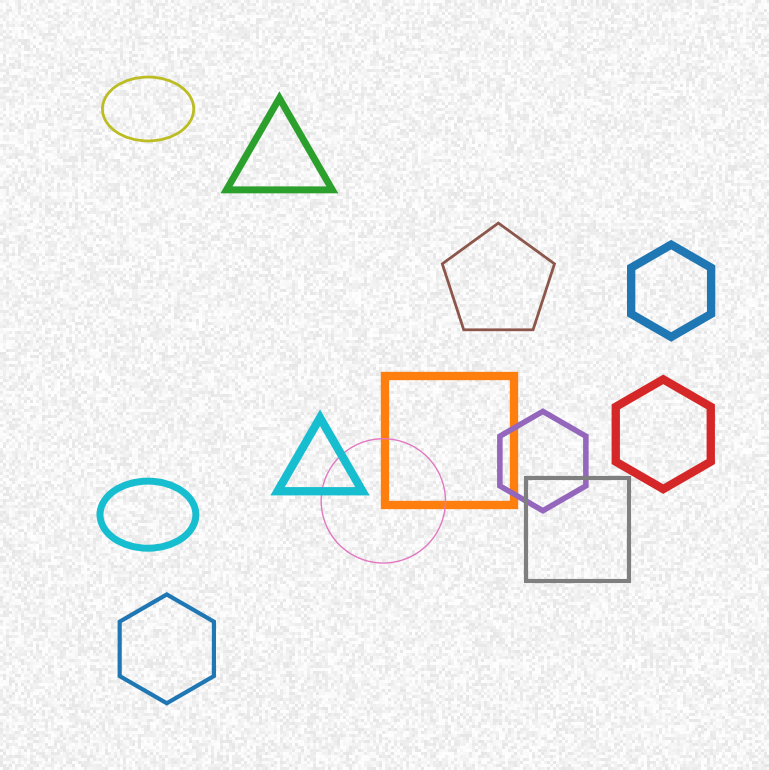[{"shape": "hexagon", "thickness": 3, "radius": 0.3, "center": [0.872, 0.622]}, {"shape": "hexagon", "thickness": 1.5, "radius": 0.35, "center": [0.217, 0.157]}, {"shape": "square", "thickness": 3, "radius": 0.42, "center": [0.584, 0.428]}, {"shape": "triangle", "thickness": 2.5, "radius": 0.4, "center": [0.363, 0.793]}, {"shape": "hexagon", "thickness": 3, "radius": 0.36, "center": [0.861, 0.436]}, {"shape": "hexagon", "thickness": 2, "radius": 0.32, "center": [0.705, 0.401]}, {"shape": "pentagon", "thickness": 1, "radius": 0.38, "center": [0.647, 0.634]}, {"shape": "circle", "thickness": 0.5, "radius": 0.4, "center": [0.498, 0.35]}, {"shape": "square", "thickness": 1.5, "radius": 0.34, "center": [0.75, 0.313]}, {"shape": "oval", "thickness": 1, "radius": 0.3, "center": [0.192, 0.858]}, {"shape": "triangle", "thickness": 3, "radius": 0.32, "center": [0.416, 0.394]}, {"shape": "oval", "thickness": 2.5, "radius": 0.31, "center": [0.192, 0.332]}]